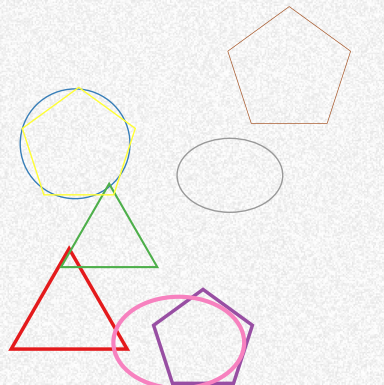[{"shape": "triangle", "thickness": 2.5, "radius": 0.87, "center": [0.18, 0.18]}, {"shape": "circle", "thickness": 1, "radius": 0.71, "center": [0.195, 0.627]}, {"shape": "triangle", "thickness": 1.5, "radius": 0.72, "center": [0.284, 0.378]}, {"shape": "pentagon", "thickness": 2.5, "radius": 0.67, "center": [0.527, 0.113]}, {"shape": "pentagon", "thickness": 1, "radius": 0.77, "center": [0.205, 0.619]}, {"shape": "pentagon", "thickness": 0.5, "radius": 0.84, "center": [0.751, 0.815]}, {"shape": "oval", "thickness": 3, "radius": 0.85, "center": [0.464, 0.11]}, {"shape": "oval", "thickness": 1, "radius": 0.69, "center": [0.597, 0.545]}]